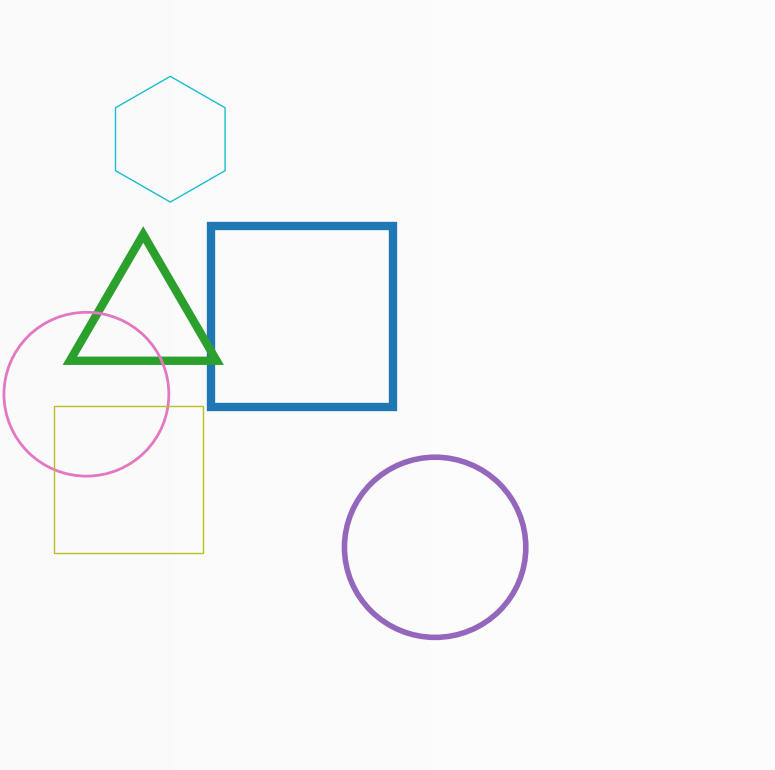[{"shape": "square", "thickness": 3, "radius": 0.59, "center": [0.389, 0.589]}, {"shape": "triangle", "thickness": 3, "radius": 0.55, "center": [0.185, 0.586]}, {"shape": "circle", "thickness": 2, "radius": 0.58, "center": [0.561, 0.289]}, {"shape": "circle", "thickness": 1, "radius": 0.53, "center": [0.111, 0.488]}, {"shape": "square", "thickness": 0.5, "radius": 0.48, "center": [0.166, 0.377]}, {"shape": "hexagon", "thickness": 0.5, "radius": 0.41, "center": [0.22, 0.819]}]